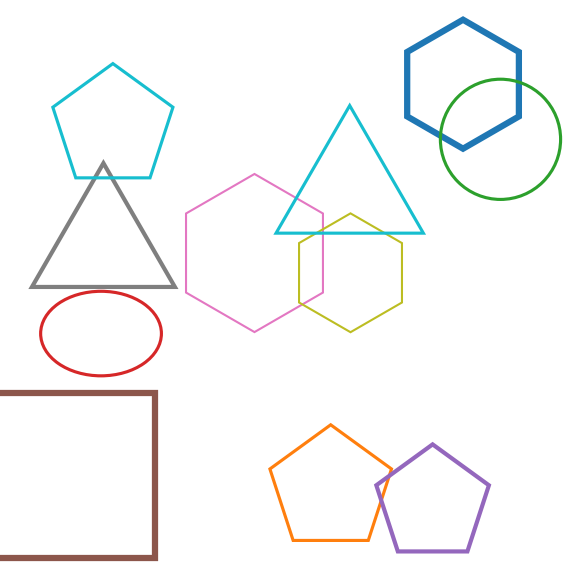[{"shape": "hexagon", "thickness": 3, "radius": 0.56, "center": [0.802, 0.853]}, {"shape": "pentagon", "thickness": 1.5, "radius": 0.55, "center": [0.573, 0.153]}, {"shape": "circle", "thickness": 1.5, "radius": 0.52, "center": [0.867, 0.758]}, {"shape": "oval", "thickness": 1.5, "radius": 0.52, "center": [0.175, 0.422]}, {"shape": "pentagon", "thickness": 2, "radius": 0.51, "center": [0.749, 0.127]}, {"shape": "square", "thickness": 3, "radius": 0.71, "center": [0.126, 0.176]}, {"shape": "hexagon", "thickness": 1, "radius": 0.68, "center": [0.441, 0.561]}, {"shape": "triangle", "thickness": 2, "radius": 0.71, "center": [0.179, 0.574]}, {"shape": "hexagon", "thickness": 1, "radius": 0.51, "center": [0.607, 0.527]}, {"shape": "pentagon", "thickness": 1.5, "radius": 0.55, "center": [0.195, 0.78]}, {"shape": "triangle", "thickness": 1.5, "radius": 0.74, "center": [0.606, 0.669]}]